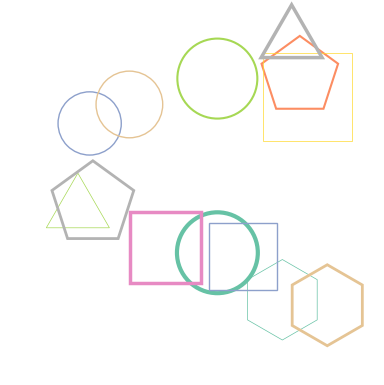[{"shape": "circle", "thickness": 3, "radius": 0.53, "center": [0.565, 0.344]}, {"shape": "hexagon", "thickness": 0.5, "radius": 0.52, "center": [0.733, 0.221]}, {"shape": "pentagon", "thickness": 1.5, "radius": 0.52, "center": [0.779, 0.802]}, {"shape": "circle", "thickness": 1, "radius": 0.41, "center": [0.233, 0.679]}, {"shape": "square", "thickness": 1, "radius": 0.44, "center": [0.631, 0.333]}, {"shape": "square", "thickness": 2.5, "radius": 0.46, "center": [0.43, 0.357]}, {"shape": "triangle", "thickness": 0.5, "radius": 0.47, "center": [0.202, 0.456]}, {"shape": "circle", "thickness": 1.5, "radius": 0.52, "center": [0.565, 0.796]}, {"shape": "square", "thickness": 0.5, "radius": 0.58, "center": [0.799, 0.748]}, {"shape": "circle", "thickness": 1, "radius": 0.43, "center": [0.336, 0.729]}, {"shape": "hexagon", "thickness": 2, "radius": 0.53, "center": [0.85, 0.207]}, {"shape": "triangle", "thickness": 2.5, "radius": 0.46, "center": [0.757, 0.896]}, {"shape": "pentagon", "thickness": 2, "radius": 0.56, "center": [0.241, 0.471]}]